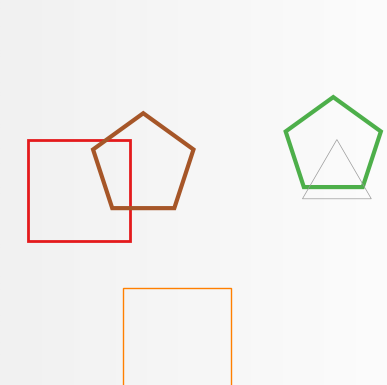[{"shape": "square", "thickness": 2, "radius": 0.66, "center": [0.203, 0.506]}, {"shape": "pentagon", "thickness": 3, "radius": 0.65, "center": [0.86, 0.619]}, {"shape": "square", "thickness": 1, "radius": 0.7, "center": [0.456, 0.113]}, {"shape": "pentagon", "thickness": 3, "radius": 0.68, "center": [0.37, 0.57]}, {"shape": "triangle", "thickness": 0.5, "radius": 0.51, "center": [0.869, 0.535]}]